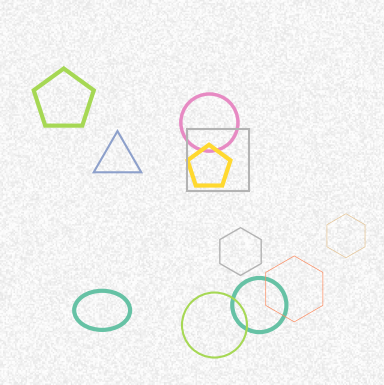[{"shape": "oval", "thickness": 3, "radius": 0.36, "center": [0.265, 0.194]}, {"shape": "circle", "thickness": 3, "radius": 0.35, "center": [0.674, 0.208]}, {"shape": "hexagon", "thickness": 0.5, "radius": 0.43, "center": [0.764, 0.25]}, {"shape": "triangle", "thickness": 1.5, "radius": 0.36, "center": [0.305, 0.588]}, {"shape": "circle", "thickness": 2.5, "radius": 0.37, "center": [0.544, 0.682]}, {"shape": "pentagon", "thickness": 3, "radius": 0.41, "center": [0.166, 0.74]}, {"shape": "circle", "thickness": 1.5, "radius": 0.42, "center": [0.557, 0.156]}, {"shape": "pentagon", "thickness": 3, "radius": 0.29, "center": [0.543, 0.565]}, {"shape": "hexagon", "thickness": 0.5, "radius": 0.29, "center": [0.899, 0.388]}, {"shape": "hexagon", "thickness": 1, "radius": 0.31, "center": [0.625, 0.347]}, {"shape": "square", "thickness": 1.5, "radius": 0.4, "center": [0.566, 0.585]}]